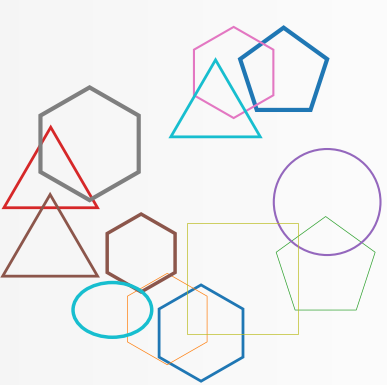[{"shape": "hexagon", "thickness": 2, "radius": 0.62, "center": [0.519, 0.135]}, {"shape": "pentagon", "thickness": 3, "radius": 0.59, "center": [0.732, 0.81]}, {"shape": "hexagon", "thickness": 0.5, "radius": 0.59, "center": [0.432, 0.171]}, {"shape": "pentagon", "thickness": 0.5, "radius": 0.67, "center": [0.84, 0.303]}, {"shape": "triangle", "thickness": 2, "radius": 0.7, "center": [0.131, 0.53]}, {"shape": "circle", "thickness": 1.5, "radius": 0.69, "center": [0.844, 0.475]}, {"shape": "triangle", "thickness": 2, "radius": 0.71, "center": [0.129, 0.353]}, {"shape": "hexagon", "thickness": 2.5, "radius": 0.51, "center": [0.364, 0.343]}, {"shape": "hexagon", "thickness": 1.5, "radius": 0.59, "center": [0.603, 0.812]}, {"shape": "hexagon", "thickness": 3, "radius": 0.73, "center": [0.231, 0.627]}, {"shape": "square", "thickness": 0.5, "radius": 0.72, "center": [0.626, 0.277]}, {"shape": "oval", "thickness": 2.5, "radius": 0.51, "center": [0.29, 0.195]}, {"shape": "triangle", "thickness": 2, "radius": 0.67, "center": [0.556, 0.711]}]